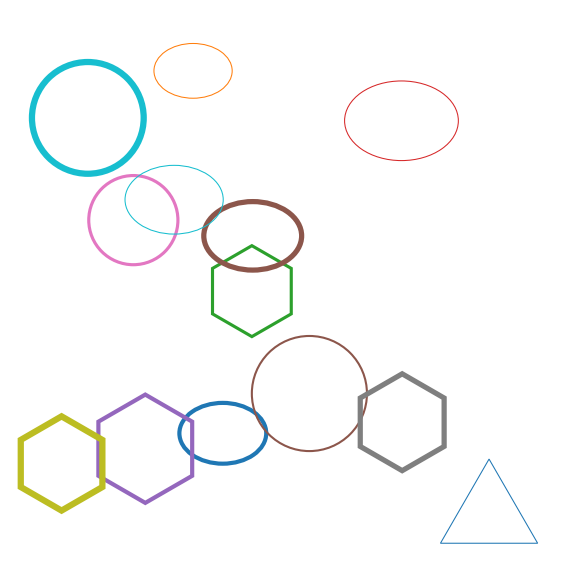[{"shape": "triangle", "thickness": 0.5, "radius": 0.49, "center": [0.847, 0.107]}, {"shape": "oval", "thickness": 2, "radius": 0.38, "center": [0.386, 0.249]}, {"shape": "oval", "thickness": 0.5, "radius": 0.34, "center": [0.334, 0.876]}, {"shape": "hexagon", "thickness": 1.5, "radius": 0.39, "center": [0.436, 0.495]}, {"shape": "oval", "thickness": 0.5, "radius": 0.49, "center": [0.695, 0.79]}, {"shape": "hexagon", "thickness": 2, "radius": 0.47, "center": [0.252, 0.222]}, {"shape": "circle", "thickness": 1, "radius": 0.5, "center": [0.536, 0.318]}, {"shape": "oval", "thickness": 2.5, "radius": 0.42, "center": [0.438, 0.591]}, {"shape": "circle", "thickness": 1.5, "radius": 0.39, "center": [0.231, 0.618]}, {"shape": "hexagon", "thickness": 2.5, "radius": 0.42, "center": [0.696, 0.268]}, {"shape": "hexagon", "thickness": 3, "radius": 0.41, "center": [0.107, 0.197]}, {"shape": "oval", "thickness": 0.5, "radius": 0.43, "center": [0.302, 0.653]}, {"shape": "circle", "thickness": 3, "radius": 0.48, "center": [0.152, 0.795]}]